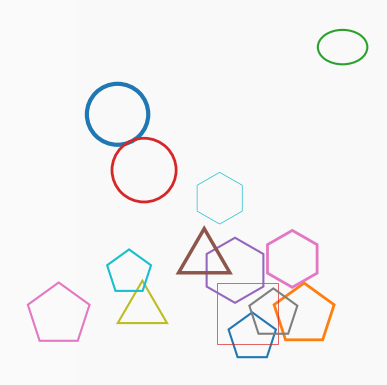[{"shape": "circle", "thickness": 3, "radius": 0.4, "center": [0.303, 0.703]}, {"shape": "pentagon", "thickness": 1.5, "radius": 0.32, "center": [0.651, 0.124]}, {"shape": "pentagon", "thickness": 2, "radius": 0.41, "center": [0.785, 0.183]}, {"shape": "oval", "thickness": 1.5, "radius": 0.32, "center": [0.884, 0.878]}, {"shape": "square", "thickness": 0.5, "radius": 0.4, "center": [0.639, 0.186]}, {"shape": "circle", "thickness": 2, "radius": 0.41, "center": [0.372, 0.558]}, {"shape": "hexagon", "thickness": 1.5, "radius": 0.42, "center": [0.606, 0.298]}, {"shape": "triangle", "thickness": 2.5, "radius": 0.38, "center": [0.527, 0.33]}, {"shape": "pentagon", "thickness": 1.5, "radius": 0.42, "center": [0.151, 0.183]}, {"shape": "hexagon", "thickness": 2, "radius": 0.37, "center": [0.754, 0.328]}, {"shape": "pentagon", "thickness": 1.5, "radius": 0.33, "center": [0.705, 0.186]}, {"shape": "triangle", "thickness": 1.5, "radius": 0.37, "center": [0.367, 0.198]}, {"shape": "pentagon", "thickness": 1.5, "radius": 0.3, "center": [0.333, 0.293]}, {"shape": "hexagon", "thickness": 0.5, "radius": 0.34, "center": [0.567, 0.485]}]